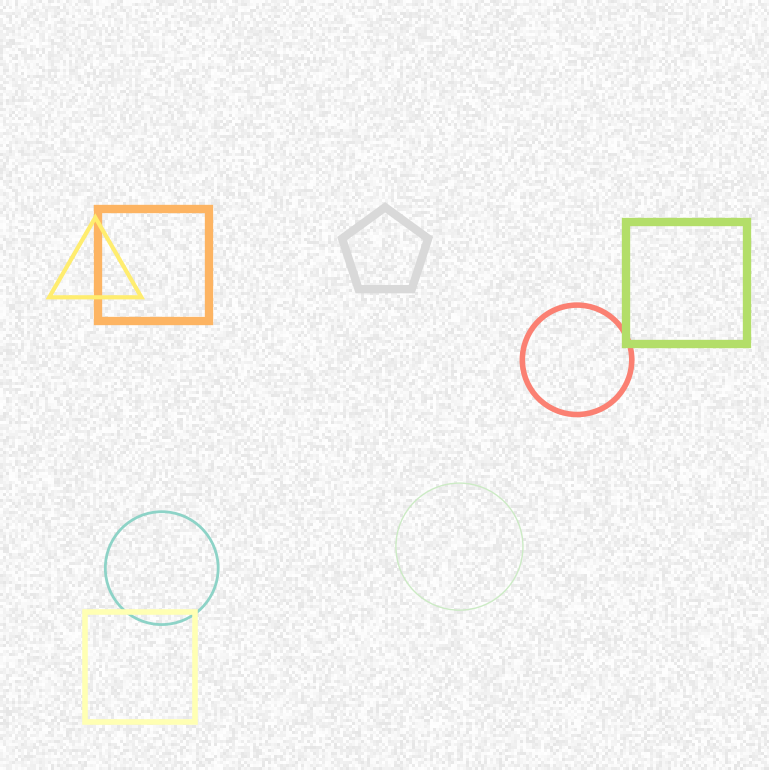[{"shape": "circle", "thickness": 1, "radius": 0.37, "center": [0.21, 0.262]}, {"shape": "square", "thickness": 2, "radius": 0.36, "center": [0.181, 0.134]}, {"shape": "circle", "thickness": 2, "radius": 0.36, "center": [0.749, 0.533]}, {"shape": "square", "thickness": 3, "radius": 0.36, "center": [0.199, 0.656]}, {"shape": "square", "thickness": 3, "radius": 0.39, "center": [0.891, 0.632]}, {"shape": "pentagon", "thickness": 3, "radius": 0.29, "center": [0.5, 0.672]}, {"shape": "circle", "thickness": 0.5, "radius": 0.41, "center": [0.597, 0.29]}, {"shape": "triangle", "thickness": 1.5, "radius": 0.35, "center": [0.124, 0.648]}]